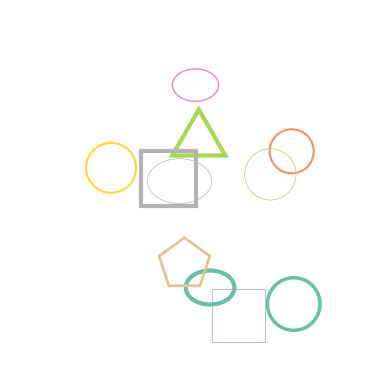[{"shape": "circle", "thickness": 2.5, "radius": 0.34, "center": [0.763, 0.21]}, {"shape": "oval", "thickness": 3, "radius": 0.32, "center": [0.546, 0.253]}, {"shape": "circle", "thickness": 1.5, "radius": 0.29, "center": [0.758, 0.607]}, {"shape": "square", "thickness": 0.5, "radius": 0.34, "center": [0.62, 0.181]}, {"shape": "oval", "thickness": 1, "radius": 0.3, "center": [0.508, 0.779]}, {"shape": "triangle", "thickness": 3, "radius": 0.4, "center": [0.516, 0.636]}, {"shape": "circle", "thickness": 0.5, "radius": 0.33, "center": [0.702, 0.547]}, {"shape": "circle", "thickness": 1.5, "radius": 0.33, "center": [0.289, 0.564]}, {"shape": "pentagon", "thickness": 2, "radius": 0.35, "center": [0.479, 0.314]}, {"shape": "square", "thickness": 3, "radius": 0.36, "center": [0.437, 0.537]}, {"shape": "oval", "thickness": 0.5, "radius": 0.42, "center": [0.466, 0.53]}]